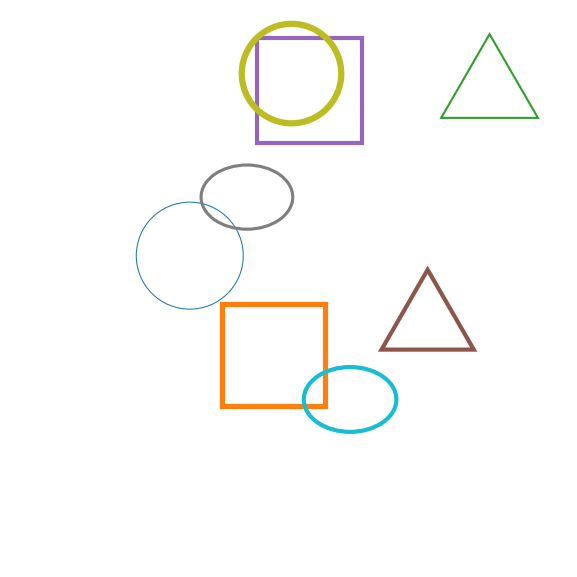[{"shape": "circle", "thickness": 0.5, "radius": 0.46, "center": [0.329, 0.556]}, {"shape": "square", "thickness": 2.5, "radius": 0.44, "center": [0.474, 0.385]}, {"shape": "triangle", "thickness": 1, "radius": 0.48, "center": [0.848, 0.843]}, {"shape": "square", "thickness": 2, "radius": 0.45, "center": [0.536, 0.843]}, {"shape": "triangle", "thickness": 2, "radius": 0.46, "center": [0.741, 0.44]}, {"shape": "oval", "thickness": 1.5, "radius": 0.4, "center": [0.428, 0.658]}, {"shape": "circle", "thickness": 3, "radius": 0.43, "center": [0.505, 0.872]}, {"shape": "oval", "thickness": 2, "radius": 0.4, "center": [0.606, 0.307]}]